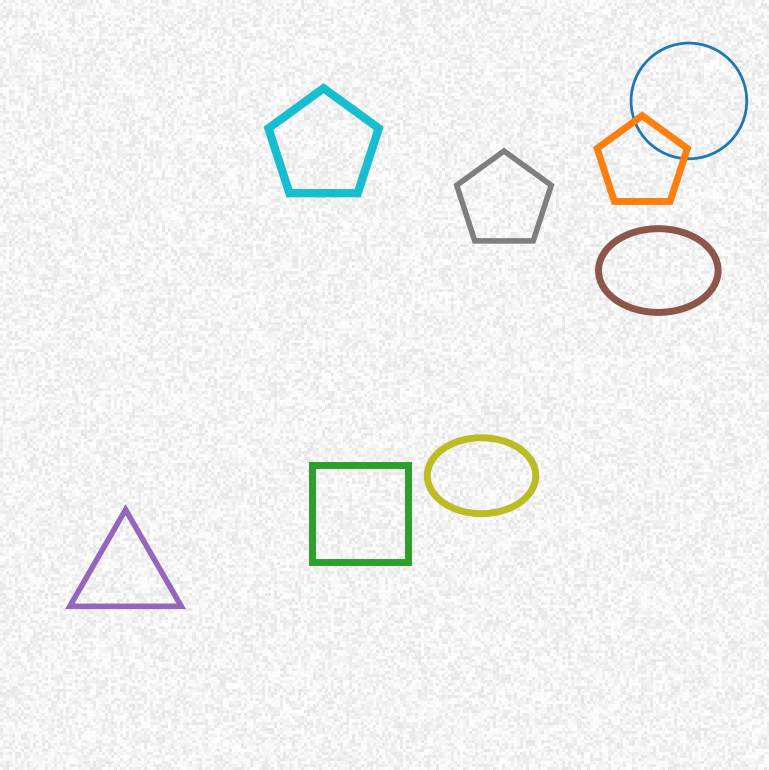[{"shape": "circle", "thickness": 1, "radius": 0.38, "center": [0.895, 0.869]}, {"shape": "pentagon", "thickness": 2.5, "radius": 0.31, "center": [0.834, 0.788]}, {"shape": "square", "thickness": 2.5, "radius": 0.31, "center": [0.468, 0.333]}, {"shape": "triangle", "thickness": 2, "radius": 0.42, "center": [0.163, 0.254]}, {"shape": "oval", "thickness": 2.5, "radius": 0.39, "center": [0.855, 0.649]}, {"shape": "pentagon", "thickness": 2, "radius": 0.32, "center": [0.655, 0.739]}, {"shape": "oval", "thickness": 2.5, "radius": 0.35, "center": [0.625, 0.382]}, {"shape": "pentagon", "thickness": 3, "radius": 0.38, "center": [0.42, 0.81]}]